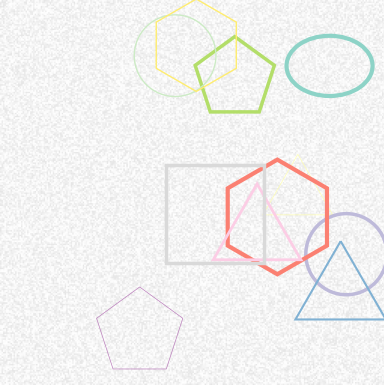[{"shape": "oval", "thickness": 3, "radius": 0.56, "center": [0.856, 0.829]}, {"shape": "triangle", "thickness": 0.5, "radius": 0.52, "center": [0.774, 0.494]}, {"shape": "circle", "thickness": 2.5, "radius": 0.53, "center": [0.9, 0.34]}, {"shape": "hexagon", "thickness": 3, "radius": 0.74, "center": [0.72, 0.436]}, {"shape": "triangle", "thickness": 1.5, "radius": 0.68, "center": [0.885, 0.238]}, {"shape": "pentagon", "thickness": 2.5, "radius": 0.54, "center": [0.61, 0.797]}, {"shape": "triangle", "thickness": 2, "radius": 0.66, "center": [0.668, 0.391]}, {"shape": "square", "thickness": 2.5, "radius": 0.63, "center": [0.558, 0.444]}, {"shape": "pentagon", "thickness": 0.5, "radius": 0.59, "center": [0.363, 0.137]}, {"shape": "circle", "thickness": 1, "radius": 0.53, "center": [0.455, 0.855]}, {"shape": "hexagon", "thickness": 1, "radius": 0.6, "center": [0.51, 0.883]}]